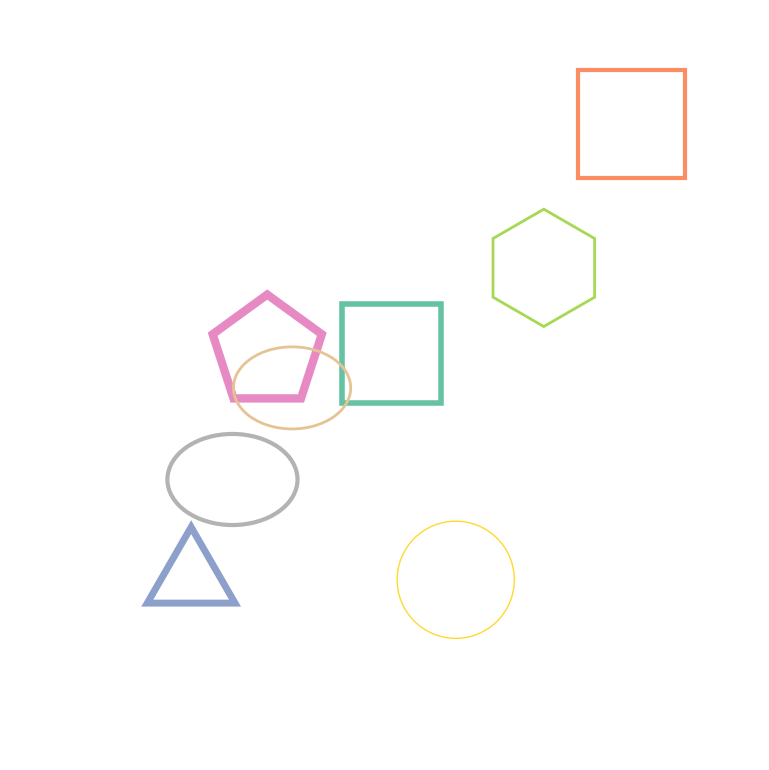[{"shape": "square", "thickness": 2, "radius": 0.32, "center": [0.508, 0.541]}, {"shape": "square", "thickness": 1.5, "radius": 0.35, "center": [0.82, 0.839]}, {"shape": "triangle", "thickness": 2.5, "radius": 0.33, "center": [0.248, 0.25]}, {"shape": "pentagon", "thickness": 3, "radius": 0.37, "center": [0.347, 0.543]}, {"shape": "hexagon", "thickness": 1, "radius": 0.38, "center": [0.706, 0.652]}, {"shape": "circle", "thickness": 0.5, "radius": 0.38, "center": [0.592, 0.247]}, {"shape": "oval", "thickness": 1, "radius": 0.38, "center": [0.379, 0.496]}, {"shape": "oval", "thickness": 1.5, "radius": 0.42, "center": [0.302, 0.377]}]